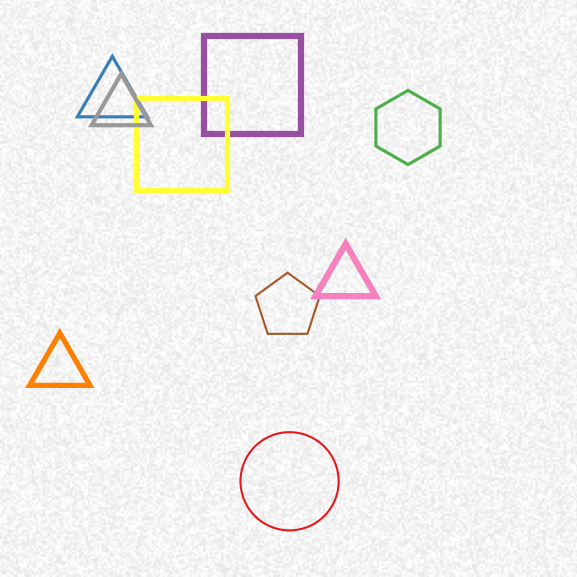[{"shape": "circle", "thickness": 1, "radius": 0.43, "center": [0.501, 0.166]}, {"shape": "triangle", "thickness": 1.5, "radius": 0.35, "center": [0.194, 0.832]}, {"shape": "hexagon", "thickness": 1.5, "radius": 0.32, "center": [0.707, 0.778]}, {"shape": "square", "thickness": 3, "radius": 0.42, "center": [0.437, 0.852]}, {"shape": "triangle", "thickness": 2.5, "radius": 0.3, "center": [0.104, 0.362]}, {"shape": "square", "thickness": 2.5, "radius": 0.4, "center": [0.314, 0.75]}, {"shape": "pentagon", "thickness": 1, "radius": 0.29, "center": [0.498, 0.468]}, {"shape": "triangle", "thickness": 3, "radius": 0.3, "center": [0.599, 0.517]}, {"shape": "triangle", "thickness": 2, "radius": 0.3, "center": [0.21, 0.812]}]